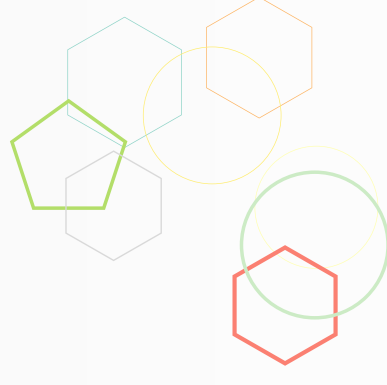[{"shape": "hexagon", "thickness": 0.5, "radius": 0.85, "center": [0.321, 0.786]}, {"shape": "circle", "thickness": 0.5, "radius": 0.79, "center": [0.816, 0.462]}, {"shape": "hexagon", "thickness": 3, "radius": 0.75, "center": [0.736, 0.207]}, {"shape": "hexagon", "thickness": 0.5, "radius": 0.79, "center": [0.669, 0.85]}, {"shape": "pentagon", "thickness": 2.5, "radius": 0.77, "center": [0.177, 0.584]}, {"shape": "hexagon", "thickness": 1, "radius": 0.71, "center": [0.293, 0.465]}, {"shape": "circle", "thickness": 2.5, "radius": 0.95, "center": [0.812, 0.364]}, {"shape": "circle", "thickness": 0.5, "radius": 0.89, "center": [0.548, 0.7]}]